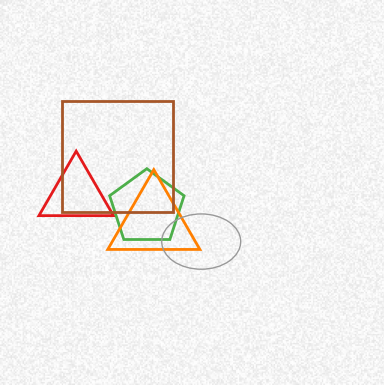[{"shape": "triangle", "thickness": 2, "radius": 0.56, "center": [0.198, 0.496]}, {"shape": "pentagon", "thickness": 2, "radius": 0.51, "center": [0.381, 0.46]}, {"shape": "triangle", "thickness": 2, "radius": 0.69, "center": [0.4, 0.421]}, {"shape": "square", "thickness": 2, "radius": 0.72, "center": [0.306, 0.594]}, {"shape": "oval", "thickness": 1, "radius": 0.51, "center": [0.523, 0.373]}]